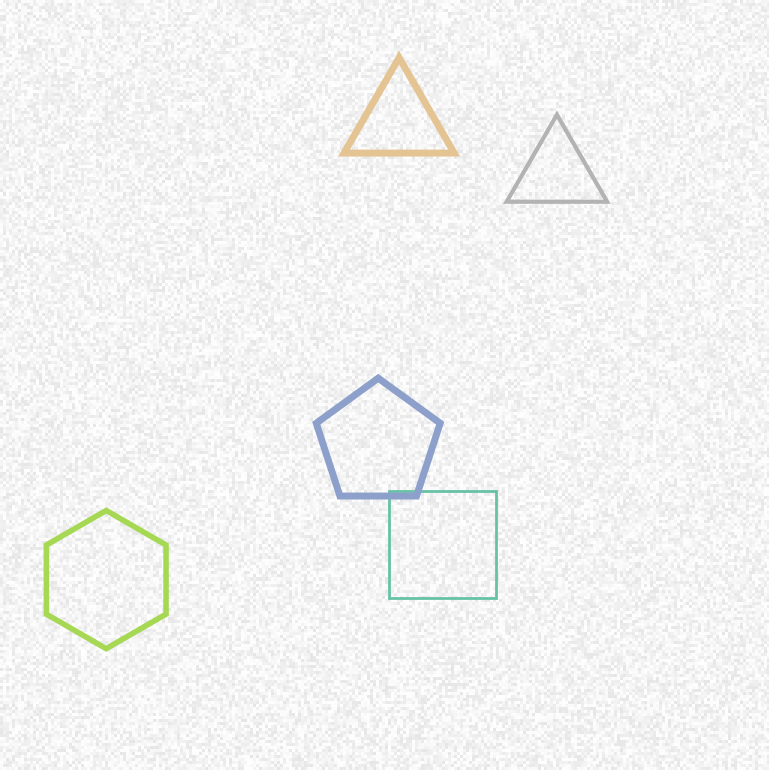[{"shape": "square", "thickness": 1, "radius": 0.35, "center": [0.574, 0.293]}, {"shape": "pentagon", "thickness": 2.5, "radius": 0.42, "center": [0.491, 0.424]}, {"shape": "hexagon", "thickness": 2, "radius": 0.45, "center": [0.138, 0.247]}, {"shape": "triangle", "thickness": 2.5, "radius": 0.41, "center": [0.518, 0.843]}, {"shape": "triangle", "thickness": 1.5, "radius": 0.38, "center": [0.723, 0.776]}]